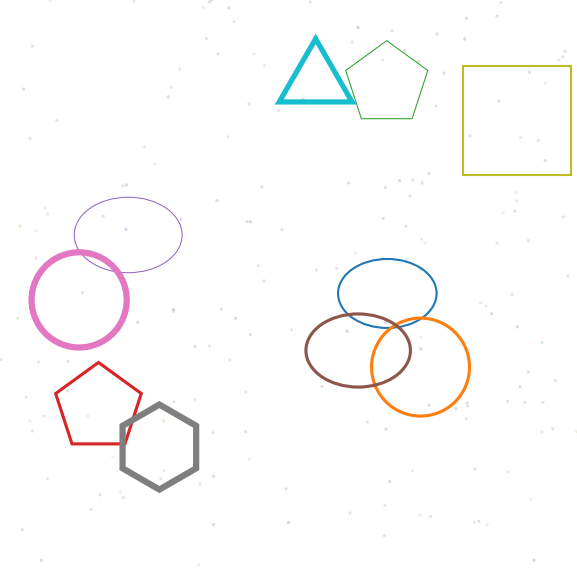[{"shape": "oval", "thickness": 1, "radius": 0.43, "center": [0.671, 0.491]}, {"shape": "circle", "thickness": 1.5, "radius": 0.42, "center": [0.728, 0.363]}, {"shape": "pentagon", "thickness": 0.5, "radius": 0.37, "center": [0.67, 0.854]}, {"shape": "pentagon", "thickness": 1.5, "radius": 0.39, "center": [0.171, 0.294]}, {"shape": "oval", "thickness": 0.5, "radius": 0.47, "center": [0.222, 0.592]}, {"shape": "oval", "thickness": 1.5, "radius": 0.45, "center": [0.62, 0.392]}, {"shape": "circle", "thickness": 3, "radius": 0.41, "center": [0.137, 0.48]}, {"shape": "hexagon", "thickness": 3, "radius": 0.37, "center": [0.276, 0.225]}, {"shape": "square", "thickness": 1, "radius": 0.47, "center": [0.895, 0.79]}, {"shape": "triangle", "thickness": 2.5, "radius": 0.36, "center": [0.547, 0.859]}]